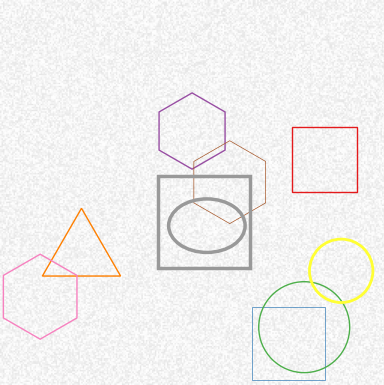[{"shape": "square", "thickness": 1, "radius": 0.42, "center": [0.842, 0.586]}, {"shape": "square", "thickness": 0.5, "radius": 0.47, "center": [0.748, 0.108]}, {"shape": "circle", "thickness": 1, "radius": 0.59, "center": [0.79, 0.15]}, {"shape": "hexagon", "thickness": 1, "radius": 0.49, "center": [0.499, 0.66]}, {"shape": "triangle", "thickness": 1, "radius": 0.59, "center": [0.212, 0.342]}, {"shape": "circle", "thickness": 2, "radius": 0.41, "center": [0.886, 0.297]}, {"shape": "hexagon", "thickness": 0.5, "radius": 0.54, "center": [0.597, 0.527]}, {"shape": "hexagon", "thickness": 1, "radius": 0.55, "center": [0.104, 0.229]}, {"shape": "oval", "thickness": 2.5, "radius": 0.5, "center": [0.537, 0.414]}, {"shape": "square", "thickness": 2.5, "radius": 0.6, "center": [0.53, 0.425]}]